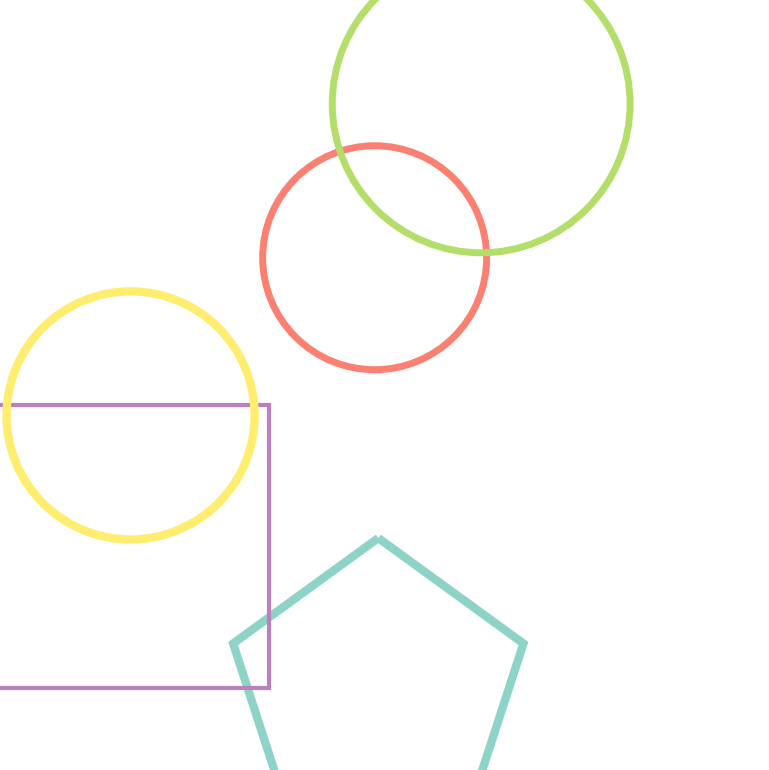[{"shape": "pentagon", "thickness": 3, "radius": 0.99, "center": [0.491, 0.103]}, {"shape": "circle", "thickness": 2.5, "radius": 0.73, "center": [0.487, 0.665]}, {"shape": "circle", "thickness": 2.5, "radius": 0.97, "center": [0.625, 0.865]}, {"shape": "square", "thickness": 1.5, "radius": 0.92, "center": [0.165, 0.29]}, {"shape": "circle", "thickness": 3, "radius": 0.81, "center": [0.17, 0.461]}]